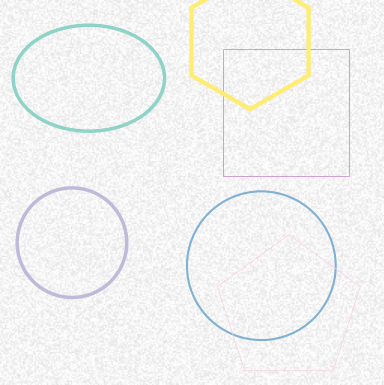[{"shape": "oval", "thickness": 2.5, "radius": 0.98, "center": [0.231, 0.797]}, {"shape": "circle", "thickness": 2.5, "radius": 0.71, "center": [0.187, 0.37]}, {"shape": "circle", "thickness": 1.5, "radius": 0.97, "center": [0.679, 0.31]}, {"shape": "pentagon", "thickness": 0.5, "radius": 0.98, "center": [0.75, 0.195]}, {"shape": "square", "thickness": 0.5, "radius": 0.82, "center": [0.743, 0.707]}, {"shape": "hexagon", "thickness": 3, "radius": 0.88, "center": [0.649, 0.892]}]